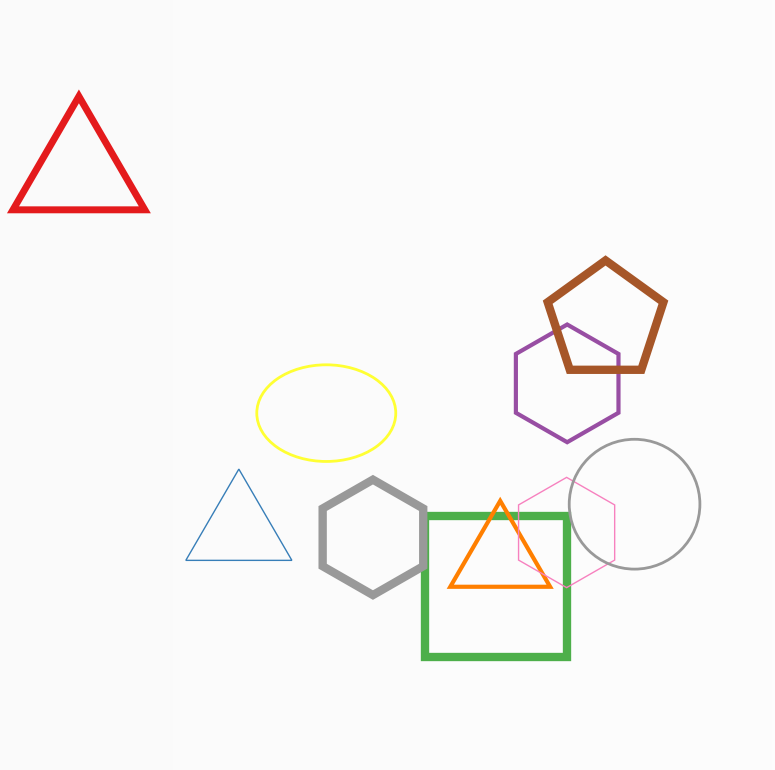[{"shape": "triangle", "thickness": 2.5, "radius": 0.49, "center": [0.102, 0.777]}, {"shape": "triangle", "thickness": 0.5, "radius": 0.4, "center": [0.308, 0.312]}, {"shape": "square", "thickness": 3, "radius": 0.46, "center": [0.64, 0.238]}, {"shape": "hexagon", "thickness": 1.5, "radius": 0.38, "center": [0.732, 0.502]}, {"shape": "triangle", "thickness": 1.5, "radius": 0.37, "center": [0.645, 0.275]}, {"shape": "oval", "thickness": 1, "radius": 0.45, "center": [0.421, 0.463]}, {"shape": "pentagon", "thickness": 3, "radius": 0.39, "center": [0.781, 0.583]}, {"shape": "hexagon", "thickness": 0.5, "radius": 0.36, "center": [0.731, 0.308]}, {"shape": "circle", "thickness": 1, "radius": 0.42, "center": [0.819, 0.345]}, {"shape": "hexagon", "thickness": 3, "radius": 0.37, "center": [0.481, 0.302]}]